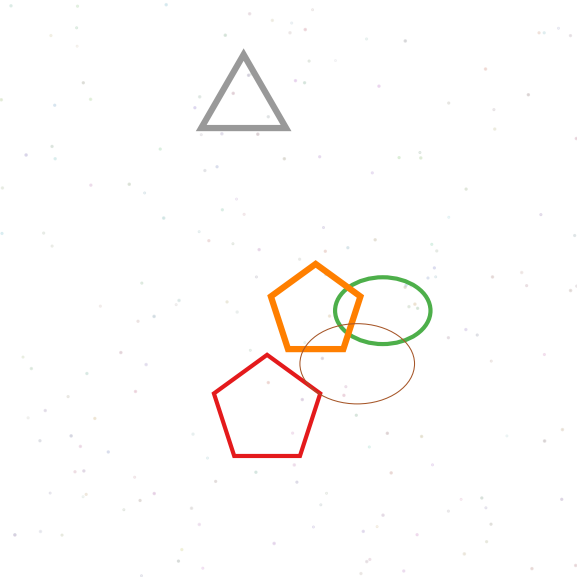[{"shape": "pentagon", "thickness": 2, "radius": 0.48, "center": [0.462, 0.288]}, {"shape": "oval", "thickness": 2, "radius": 0.41, "center": [0.663, 0.461]}, {"shape": "pentagon", "thickness": 3, "radius": 0.41, "center": [0.547, 0.461]}, {"shape": "oval", "thickness": 0.5, "radius": 0.5, "center": [0.619, 0.369]}, {"shape": "triangle", "thickness": 3, "radius": 0.42, "center": [0.422, 0.82]}]